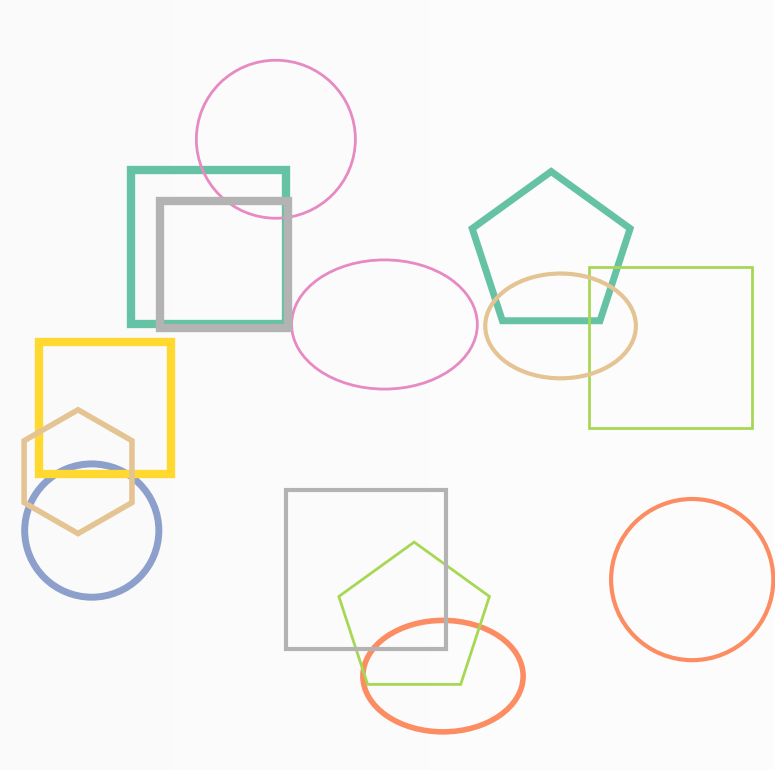[{"shape": "square", "thickness": 3, "radius": 0.5, "center": [0.269, 0.679]}, {"shape": "pentagon", "thickness": 2.5, "radius": 0.54, "center": [0.711, 0.67]}, {"shape": "circle", "thickness": 1.5, "radius": 0.52, "center": [0.893, 0.247]}, {"shape": "oval", "thickness": 2, "radius": 0.52, "center": [0.572, 0.122]}, {"shape": "circle", "thickness": 2.5, "radius": 0.43, "center": [0.118, 0.311]}, {"shape": "oval", "thickness": 1, "radius": 0.6, "center": [0.496, 0.579]}, {"shape": "circle", "thickness": 1, "radius": 0.51, "center": [0.356, 0.819]}, {"shape": "square", "thickness": 1, "radius": 0.52, "center": [0.865, 0.549]}, {"shape": "pentagon", "thickness": 1, "radius": 0.51, "center": [0.534, 0.194]}, {"shape": "square", "thickness": 3, "radius": 0.43, "center": [0.136, 0.47]}, {"shape": "oval", "thickness": 1.5, "radius": 0.49, "center": [0.723, 0.577]}, {"shape": "hexagon", "thickness": 2, "radius": 0.4, "center": [0.101, 0.387]}, {"shape": "square", "thickness": 1.5, "radius": 0.52, "center": [0.472, 0.26]}, {"shape": "square", "thickness": 3, "radius": 0.41, "center": [0.289, 0.656]}]